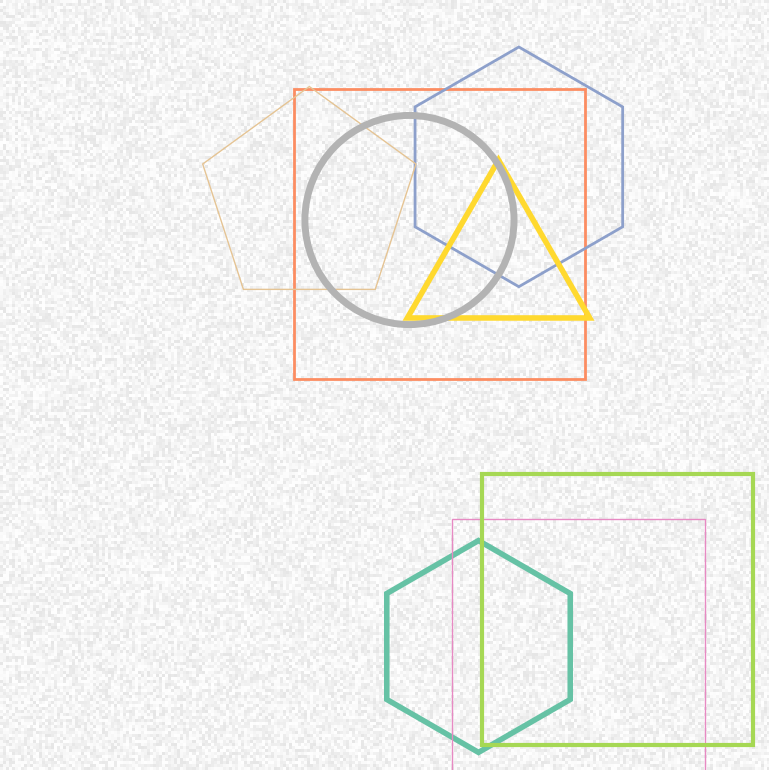[{"shape": "hexagon", "thickness": 2, "radius": 0.69, "center": [0.621, 0.16]}, {"shape": "square", "thickness": 1, "radius": 0.94, "center": [0.57, 0.696]}, {"shape": "hexagon", "thickness": 1, "radius": 0.78, "center": [0.674, 0.783]}, {"shape": "square", "thickness": 0.5, "radius": 0.82, "center": [0.751, 0.162]}, {"shape": "square", "thickness": 1.5, "radius": 0.88, "center": [0.802, 0.208]}, {"shape": "triangle", "thickness": 2, "radius": 0.68, "center": [0.647, 0.655]}, {"shape": "pentagon", "thickness": 0.5, "radius": 0.73, "center": [0.402, 0.742]}, {"shape": "circle", "thickness": 2.5, "radius": 0.68, "center": [0.532, 0.714]}]